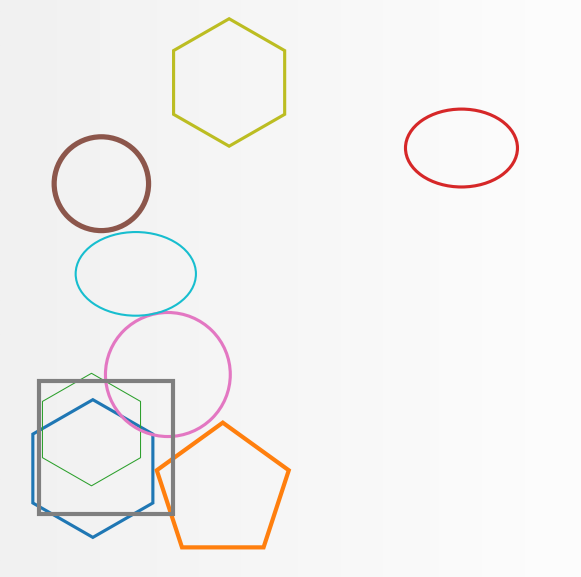[{"shape": "hexagon", "thickness": 1.5, "radius": 0.6, "center": [0.16, 0.188]}, {"shape": "pentagon", "thickness": 2, "radius": 0.6, "center": [0.383, 0.148]}, {"shape": "hexagon", "thickness": 0.5, "radius": 0.49, "center": [0.157, 0.255]}, {"shape": "oval", "thickness": 1.5, "radius": 0.48, "center": [0.794, 0.743]}, {"shape": "circle", "thickness": 2.5, "radius": 0.41, "center": [0.174, 0.681]}, {"shape": "circle", "thickness": 1.5, "radius": 0.54, "center": [0.289, 0.351]}, {"shape": "square", "thickness": 2, "radius": 0.57, "center": [0.183, 0.225]}, {"shape": "hexagon", "thickness": 1.5, "radius": 0.55, "center": [0.394, 0.856]}, {"shape": "oval", "thickness": 1, "radius": 0.52, "center": [0.234, 0.525]}]